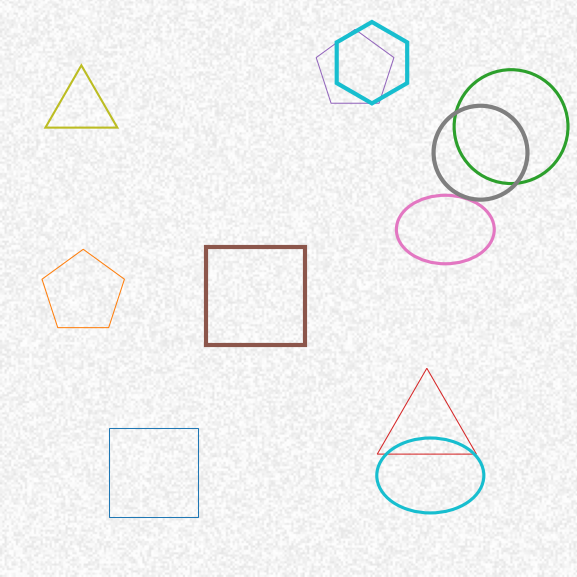[{"shape": "square", "thickness": 0.5, "radius": 0.38, "center": [0.265, 0.18]}, {"shape": "pentagon", "thickness": 0.5, "radius": 0.38, "center": [0.144, 0.492]}, {"shape": "circle", "thickness": 1.5, "radius": 0.49, "center": [0.885, 0.78]}, {"shape": "triangle", "thickness": 0.5, "radius": 0.5, "center": [0.739, 0.262]}, {"shape": "pentagon", "thickness": 0.5, "radius": 0.35, "center": [0.615, 0.878]}, {"shape": "square", "thickness": 2, "radius": 0.43, "center": [0.442, 0.487]}, {"shape": "oval", "thickness": 1.5, "radius": 0.42, "center": [0.771, 0.602]}, {"shape": "circle", "thickness": 2, "radius": 0.41, "center": [0.832, 0.735]}, {"shape": "triangle", "thickness": 1, "radius": 0.36, "center": [0.141, 0.814]}, {"shape": "hexagon", "thickness": 2, "radius": 0.35, "center": [0.644, 0.891]}, {"shape": "oval", "thickness": 1.5, "radius": 0.46, "center": [0.745, 0.176]}]